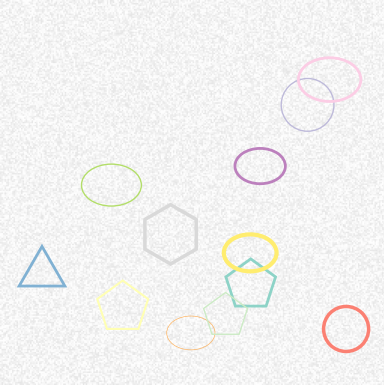[{"shape": "pentagon", "thickness": 2, "radius": 0.34, "center": [0.651, 0.26]}, {"shape": "pentagon", "thickness": 1.5, "radius": 0.35, "center": [0.319, 0.202]}, {"shape": "circle", "thickness": 1, "radius": 0.34, "center": [0.799, 0.728]}, {"shape": "circle", "thickness": 2.5, "radius": 0.29, "center": [0.899, 0.146]}, {"shape": "triangle", "thickness": 2, "radius": 0.34, "center": [0.109, 0.291]}, {"shape": "oval", "thickness": 0.5, "radius": 0.31, "center": [0.496, 0.135]}, {"shape": "oval", "thickness": 1, "radius": 0.39, "center": [0.289, 0.519]}, {"shape": "oval", "thickness": 2, "radius": 0.41, "center": [0.856, 0.793]}, {"shape": "hexagon", "thickness": 2.5, "radius": 0.39, "center": [0.443, 0.391]}, {"shape": "oval", "thickness": 2, "radius": 0.33, "center": [0.676, 0.569]}, {"shape": "pentagon", "thickness": 1, "radius": 0.3, "center": [0.586, 0.18]}, {"shape": "oval", "thickness": 3, "radius": 0.34, "center": [0.65, 0.343]}]